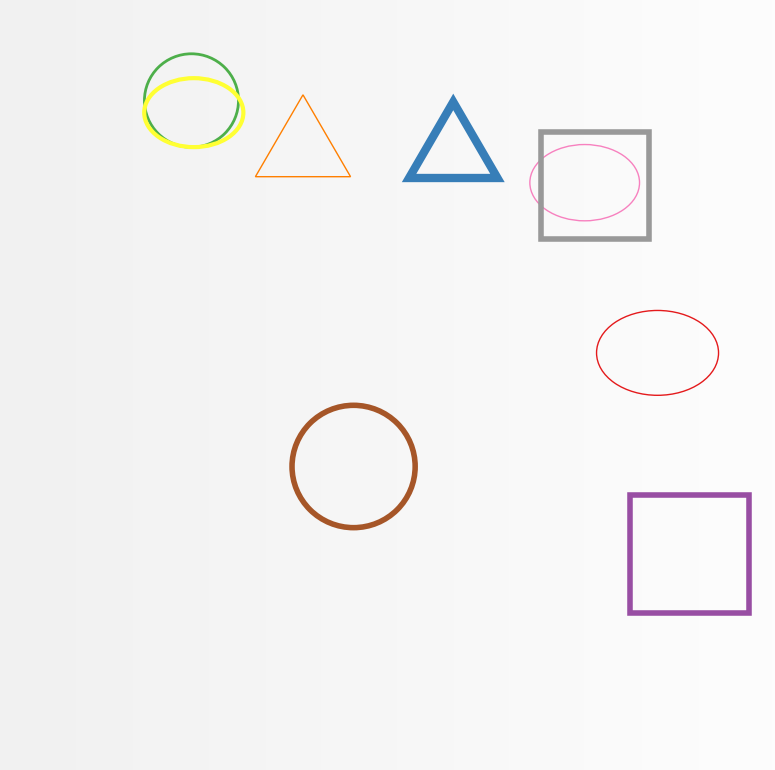[{"shape": "oval", "thickness": 0.5, "radius": 0.39, "center": [0.848, 0.542]}, {"shape": "triangle", "thickness": 3, "radius": 0.33, "center": [0.585, 0.802]}, {"shape": "circle", "thickness": 1, "radius": 0.3, "center": [0.247, 0.869]}, {"shape": "square", "thickness": 2, "radius": 0.38, "center": [0.89, 0.28]}, {"shape": "triangle", "thickness": 0.5, "radius": 0.35, "center": [0.391, 0.806]}, {"shape": "oval", "thickness": 1.5, "radius": 0.32, "center": [0.25, 0.854]}, {"shape": "circle", "thickness": 2, "radius": 0.4, "center": [0.456, 0.394]}, {"shape": "oval", "thickness": 0.5, "radius": 0.35, "center": [0.754, 0.763]}, {"shape": "square", "thickness": 2, "radius": 0.35, "center": [0.768, 0.759]}]